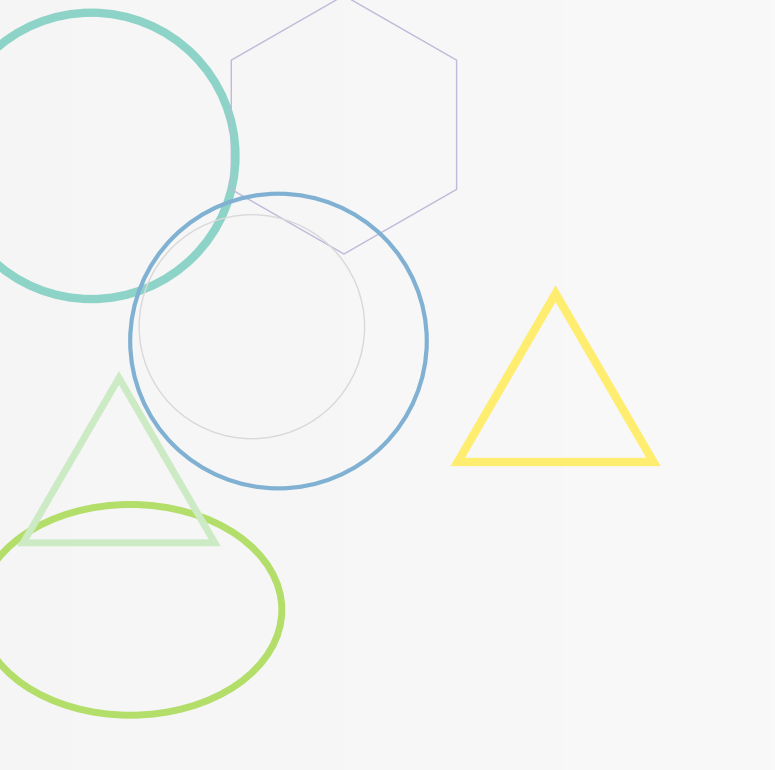[{"shape": "circle", "thickness": 3, "radius": 0.93, "center": [0.118, 0.798]}, {"shape": "hexagon", "thickness": 0.5, "radius": 0.84, "center": [0.444, 0.838]}, {"shape": "circle", "thickness": 1.5, "radius": 0.96, "center": [0.359, 0.557]}, {"shape": "oval", "thickness": 2.5, "radius": 0.98, "center": [0.168, 0.208]}, {"shape": "circle", "thickness": 0.5, "radius": 0.73, "center": [0.325, 0.576]}, {"shape": "triangle", "thickness": 2.5, "radius": 0.71, "center": [0.154, 0.366]}, {"shape": "triangle", "thickness": 3, "radius": 0.73, "center": [0.717, 0.473]}]